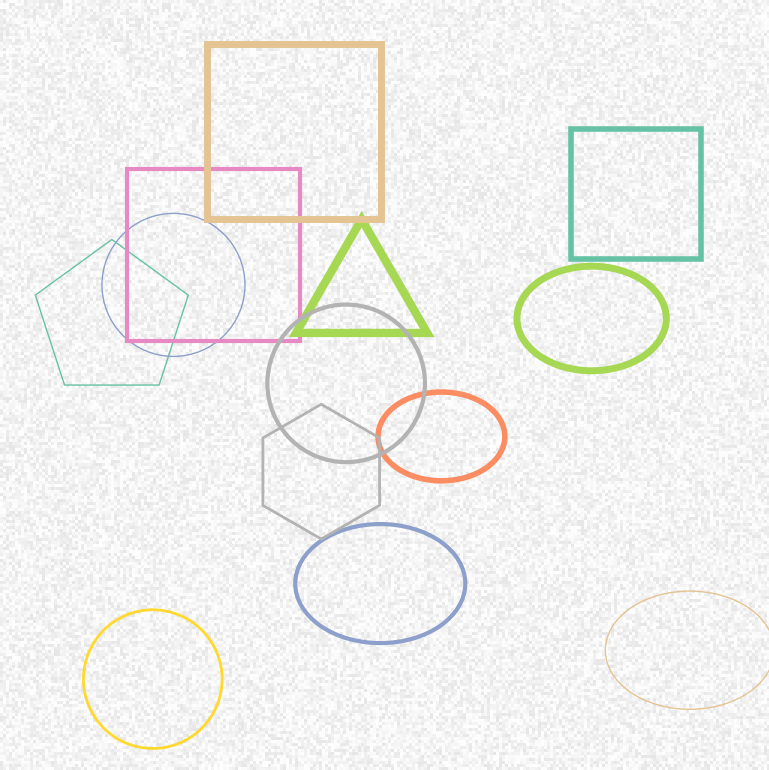[{"shape": "pentagon", "thickness": 0.5, "radius": 0.52, "center": [0.145, 0.584]}, {"shape": "square", "thickness": 2, "radius": 0.42, "center": [0.826, 0.748]}, {"shape": "oval", "thickness": 2, "radius": 0.41, "center": [0.573, 0.433]}, {"shape": "oval", "thickness": 1.5, "radius": 0.55, "center": [0.494, 0.242]}, {"shape": "circle", "thickness": 0.5, "radius": 0.46, "center": [0.225, 0.63]}, {"shape": "square", "thickness": 1.5, "radius": 0.56, "center": [0.277, 0.669]}, {"shape": "triangle", "thickness": 3, "radius": 0.49, "center": [0.47, 0.617]}, {"shape": "oval", "thickness": 2.5, "radius": 0.48, "center": [0.768, 0.586]}, {"shape": "circle", "thickness": 1, "radius": 0.45, "center": [0.198, 0.118]}, {"shape": "oval", "thickness": 0.5, "radius": 0.55, "center": [0.896, 0.156]}, {"shape": "square", "thickness": 2.5, "radius": 0.57, "center": [0.382, 0.829]}, {"shape": "hexagon", "thickness": 1, "radius": 0.44, "center": [0.417, 0.387]}, {"shape": "circle", "thickness": 1.5, "radius": 0.51, "center": [0.45, 0.502]}]